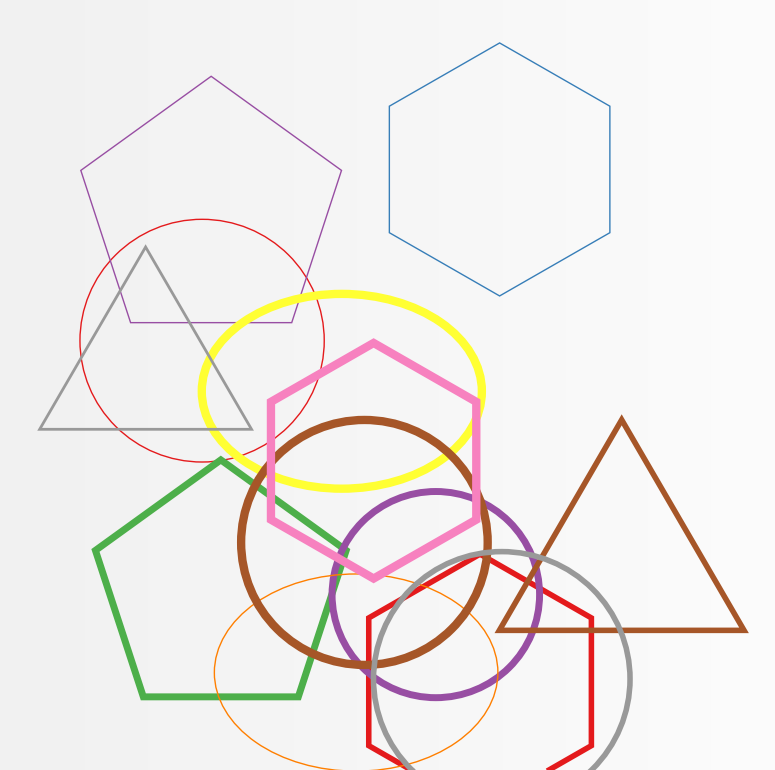[{"shape": "circle", "thickness": 0.5, "radius": 0.79, "center": [0.261, 0.558]}, {"shape": "hexagon", "thickness": 2, "radius": 0.83, "center": [0.619, 0.115]}, {"shape": "hexagon", "thickness": 0.5, "radius": 0.82, "center": [0.645, 0.78]}, {"shape": "pentagon", "thickness": 2.5, "radius": 0.85, "center": [0.285, 0.233]}, {"shape": "pentagon", "thickness": 0.5, "radius": 0.88, "center": [0.272, 0.724]}, {"shape": "circle", "thickness": 2.5, "radius": 0.67, "center": [0.562, 0.228]}, {"shape": "oval", "thickness": 0.5, "radius": 0.91, "center": [0.46, 0.127]}, {"shape": "oval", "thickness": 3, "radius": 0.9, "center": [0.441, 0.492]}, {"shape": "triangle", "thickness": 2, "radius": 0.91, "center": [0.802, 0.272]}, {"shape": "circle", "thickness": 3, "radius": 0.8, "center": [0.47, 0.296]}, {"shape": "hexagon", "thickness": 3, "radius": 0.76, "center": [0.482, 0.402]}, {"shape": "triangle", "thickness": 1, "radius": 0.79, "center": [0.188, 0.521]}, {"shape": "circle", "thickness": 2, "radius": 0.83, "center": [0.647, 0.118]}]